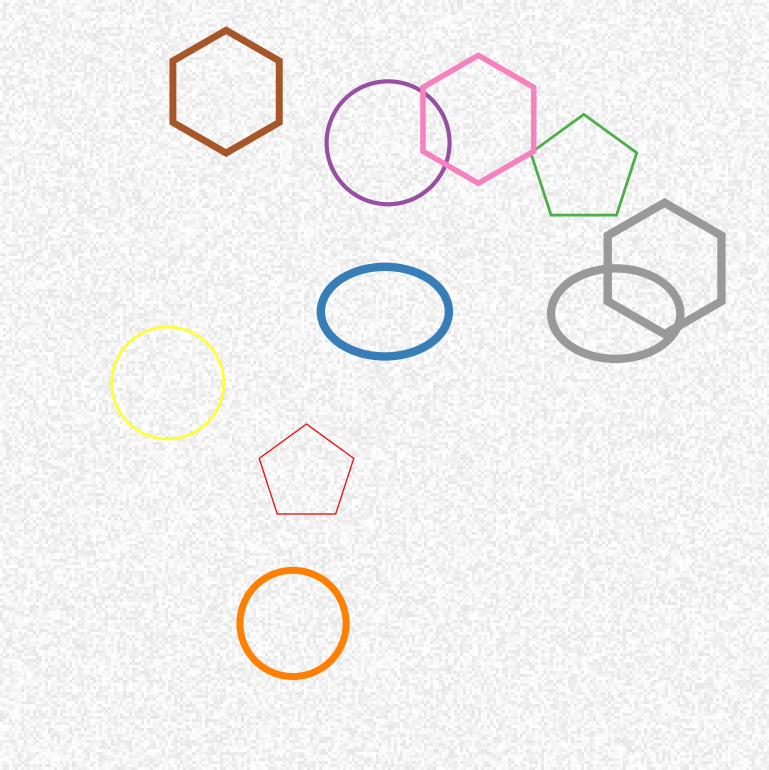[{"shape": "pentagon", "thickness": 0.5, "radius": 0.32, "center": [0.398, 0.385]}, {"shape": "oval", "thickness": 3, "radius": 0.42, "center": [0.5, 0.595]}, {"shape": "pentagon", "thickness": 1, "radius": 0.36, "center": [0.758, 0.779]}, {"shape": "circle", "thickness": 1.5, "radius": 0.4, "center": [0.504, 0.815]}, {"shape": "circle", "thickness": 2.5, "radius": 0.34, "center": [0.381, 0.19]}, {"shape": "circle", "thickness": 1, "radius": 0.36, "center": [0.218, 0.503]}, {"shape": "hexagon", "thickness": 2.5, "radius": 0.4, "center": [0.294, 0.881]}, {"shape": "hexagon", "thickness": 2, "radius": 0.42, "center": [0.621, 0.845]}, {"shape": "hexagon", "thickness": 3, "radius": 0.43, "center": [0.863, 0.651]}, {"shape": "oval", "thickness": 3, "radius": 0.42, "center": [0.8, 0.593]}]